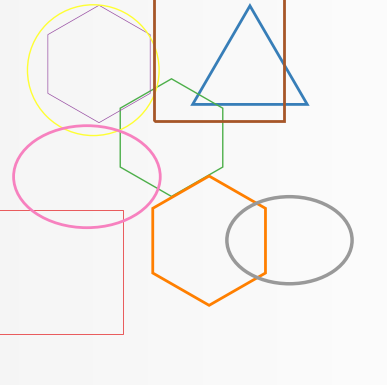[{"shape": "square", "thickness": 0.5, "radius": 0.81, "center": [0.155, 0.294]}, {"shape": "triangle", "thickness": 2, "radius": 0.85, "center": [0.645, 0.814]}, {"shape": "hexagon", "thickness": 1, "radius": 0.76, "center": [0.443, 0.643]}, {"shape": "hexagon", "thickness": 0.5, "radius": 0.76, "center": [0.256, 0.834]}, {"shape": "hexagon", "thickness": 2, "radius": 0.84, "center": [0.54, 0.375]}, {"shape": "circle", "thickness": 1, "radius": 0.85, "center": [0.241, 0.818]}, {"shape": "square", "thickness": 2, "radius": 0.84, "center": [0.565, 0.853]}, {"shape": "oval", "thickness": 2, "radius": 0.95, "center": [0.224, 0.541]}, {"shape": "oval", "thickness": 2.5, "radius": 0.81, "center": [0.747, 0.376]}]